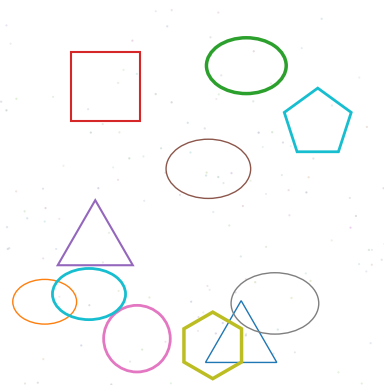[{"shape": "triangle", "thickness": 1, "radius": 0.53, "center": [0.626, 0.112]}, {"shape": "oval", "thickness": 1, "radius": 0.41, "center": [0.116, 0.216]}, {"shape": "oval", "thickness": 2.5, "radius": 0.52, "center": [0.64, 0.829]}, {"shape": "square", "thickness": 1.5, "radius": 0.45, "center": [0.274, 0.774]}, {"shape": "triangle", "thickness": 1.5, "radius": 0.56, "center": [0.247, 0.367]}, {"shape": "oval", "thickness": 1, "radius": 0.55, "center": [0.541, 0.562]}, {"shape": "circle", "thickness": 2, "radius": 0.43, "center": [0.356, 0.12]}, {"shape": "oval", "thickness": 1, "radius": 0.57, "center": [0.714, 0.212]}, {"shape": "hexagon", "thickness": 2.5, "radius": 0.43, "center": [0.553, 0.103]}, {"shape": "oval", "thickness": 2, "radius": 0.47, "center": [0.231, 0.236]}, {"shape": "pentagon", "thickness": 2, "radius": 0.46, "center": [0.825, 0.68]}]